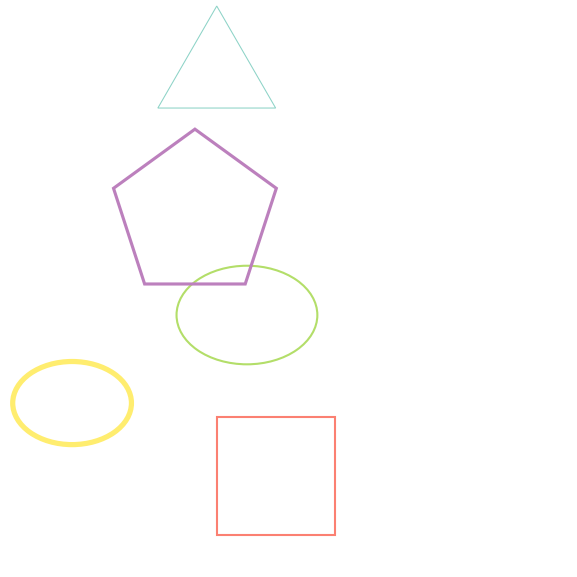[{"shape": "triangle", "thickness": 0.5, "radius": 0.59, "center": [0.375, 0.871]}, {"shape": "square", "thickness": 1, "radius": 0.51, "center": [0.477, 0.174]}, {"shape": "oval", "thickness": 1, "radius": 0.61, "center": [0.428, 0.454]}, {"shape": "pentagon", "thickness": 1.5, "radius": 0.74, "center": [0.338, 0.627]}, {"shape": "oval", "thickness": 2.5, "radius": 0.51, "center": [0.125, 0.301]}]